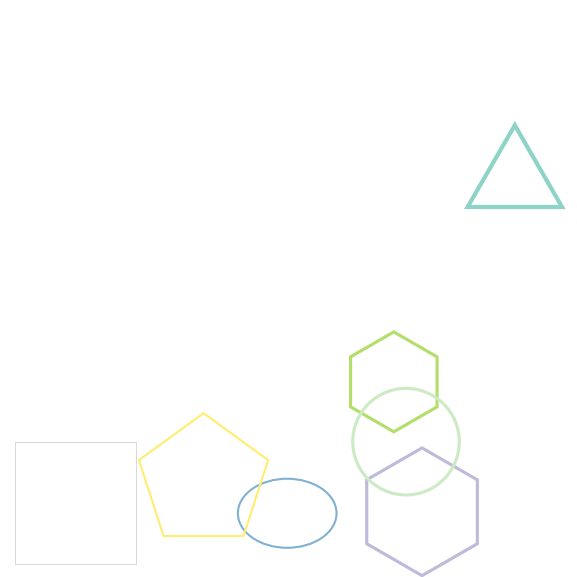[{"shape": "triangle", "thickness": 2, "radius": 0.47, "center": [0.891, 0.688]}, {"shape": "hexagon", "thickness": 1.5, "radius": 0.55, "center": [0.731, 0.113]}, {"shape": "oval", "thickness": 1, "radius": 0.43, "center": [0.497, 0.11]}, {"shape": "hexagon", "thickness": 1.5, "radius": 0.43, "center": [0.682, 0.338]}, {"shape": "square", "thickness": 0.5, "radius": 0.52, "center": [0.131, 0.128]}, {"shape": "circle", "thickness": 1.5, "radius": 0.46, "center": [0.703, 0.234]}, {"shape": "pentagon", "thickness": 1, "radius": 0.59, "center": [0.352, 0.166]}]